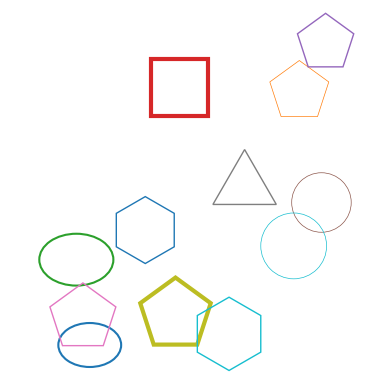[{"shape": "hexagon", "thickness": 1, "radius": 0.43, "center": [0.377, 0.402]}, {"shape": "oval", "thickness": 1.5, "radius": 0.41, "center": [0.233, 0.104]}, {"shape": "pentagon", "thickness": 0.5, "radius": 0.4, "center": [0.777, 0.762]}, {"shape": "oval", "thickness": 1.5, "radius": 0.48, "center": [0.198, 0.326]}, {"shape": "square", "thickness": 3, "radius": 0.37, "center": [0.467, 0.773]}, {"shape": "pentagon", "thickness": 1, "radius": 0.38, "center": [0.846, 0.889]}, {"shape": "circle", "thickness": 0.5, "radius": 0.39, "center": [0.835, 0.474]}, {"shape": "pentagon", "thickness": 1, "radius": 0.45, "center": [0.215, 0.175]}, {"shape": "triangle", "thickness": 1, "radius": 0.48, "center": [0.635, 0.516]}, {"shape": "pentagon", "thickness": 3, "radius": 0.48, "center": [0.456, 0.183]}, {"shape": "circle", "thickness": 0.5, "radius": 0.43, "center": [0.763, 0.361]}, {"shape": "hexagon", "thickness": 1, "radius": 0.48, "center": [0.595, 0.133]}]